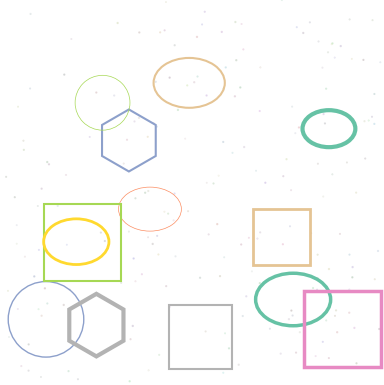[{"shape": "oval", "thickness": 2.5, "radius": 0.49, "center": [0.761, 0.222]}, {"shape": "oval", "thickness": 3, "radius": 0.34, "center": [0.854, 0.666]}, {"shape": "oval", "thickness": 0.5, "radius": 0.41, "center": [0.389, 0.457]}, {"shape": "circle", "thickness": 1, "radius": 0.49, "center": [0.119, 0.171]}, {"shape": "hexagon", "thickness": 1.5, "radius": 0.4, "center": [0.335, 0.635]}, {"shape": "square", "thickness": 2.5, "radius": 0.5, "center": [0.889, 0.146]}, {"shape": "square", "thickness": 1.5, "radius": 0.5, "center": [0.214, 0.37]}, {"shape": "circle", "thickness": 0.5, "radius": 0.36, "center": [0.266, 0.733]}, {"shape": "oval", "thickness": 2, "radius": 0.42, "center": [0.198, 0.372]}, {"shape": "square", "thickness": 2, "radius": 0.36, "center": [0.731, 0.384]}, {"shape": "oval", "thickness": 1.5, "radius": 0.46, "center": [0.491, 0.785]}, {"shape": "square", "thickness": 1.5, "radius": 0.41, "center": [0.521, 0.124]}, {"shape": "hexagon", "thickness": 3, "radius": 0.41, "center": [0.25, 0.156]}]